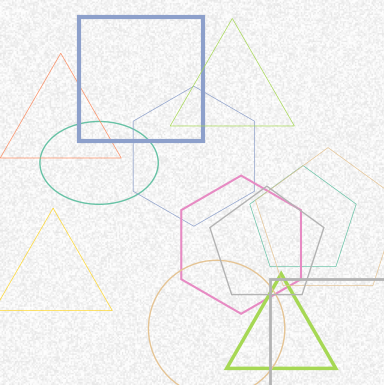[{"shape": "pentagon", "thickness": 0.5, "radius": 0.73, "center": [0.787, 0.425]}, {"shape": "oval", "thickness": 1, "radius": 0.77, "center": [0.257, 0.577]}, {"shape": "triangle", "thickness": 0.5, "radius": 0.91, "center": [0.158, 0.68]}, {"shape": "square", "thickness": 3, "radius": 0.8, "center": [0.367, 0.796]}, {"shape": "hexagon", "thickness": 0.5, "radius": 0.91, "center": [0.503, 0.594]}, {"shape": "hexagon", "thickness": 1.5, "radius": 0.9, "center": [0.626, 0.364]}, {"shape": "triangle", "thickness": 2.5, "radius": 0.82, "center": [0.73, 0.125]}, {"shape": "triangle", "thickness": 0.5, "radius": 0.93, "center": [0.603, 0.766]}, {"shape": "triangle", "thickness": 0.5, "radius": 0.89, "center": [0.138, 0.282]}, {"shape": "circle", "thickness": 1, "radius": 0.89, "center": [0.563, 0.147]}, {"shape": "pentagon", "thickness": 0.5, "radius": 0.99, "center": [0.852, 0.418]}, {"shape": "square", "thickness": 2, "radius": 0.86, "center": [0.873, 0.103]}, {"shape": "pentagon", "thickness": 1, "radius": 0.78, "center": [0.693, 0.361]}]